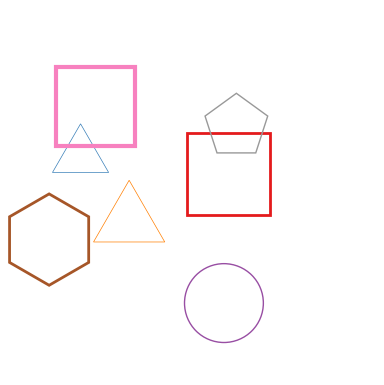[{"shape": "square", "thickness": 2, "radius": 0.54, "center": [0.594, 0.547]}, {"shape": "triangle", "thickness": 0.5, "radius": 0.42, "center": [0.209, 0.594]}, {"shape": "circle", "thickness": 1, "radius": 0.51, "center": [0.582, 0.213]}, {"shape": "triangle", "thickness": 0.5, "radius": 0.53, "center": [0.335, 0.425]}, {"shape": "hexagon", "thickness": 2, "radius": 0.59, "center": [0.128, 0.378]}, {"shape": "square", "thickness": 3, "radius": 0.51, "center": [0.248, 0.723]}, {"shape": "pentagon", "thickness": 1, "radius": 0.43, "center": [0.614, 0.672]}]